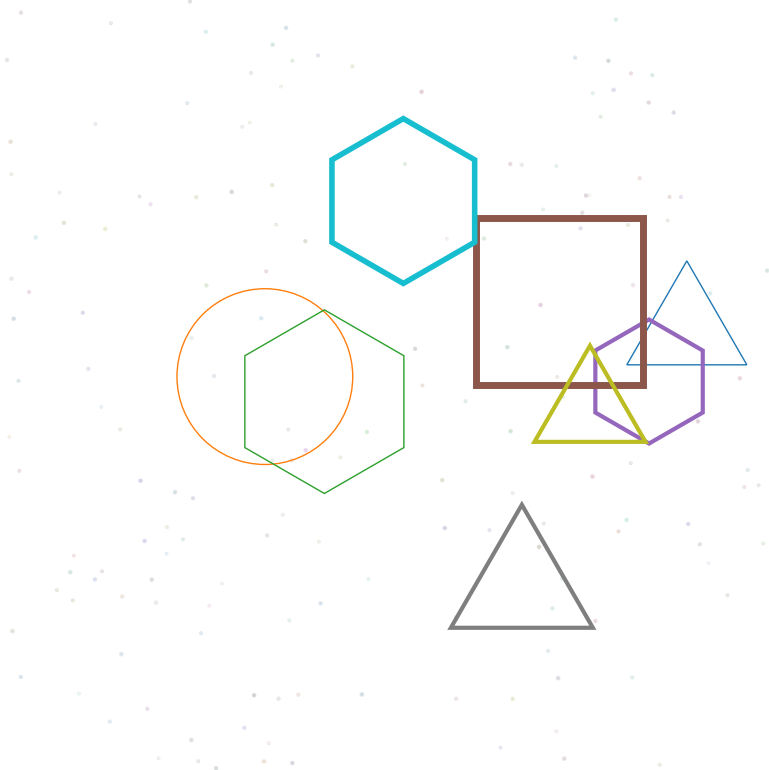[{"shape": "triangle", "thickness": 0.5, "radius": 0.45, "center": [0.892, 0.571]}, {"shape": "circle", "thickness": 0.5, "radius": 0.57, "center": [0.344, 0.511]}, {"shape": "hexagon", "thickness": 0.5, "radius": 0.6, "center": [0.421, 0.478]}, {"shape": "hexagon", "thickness": 1.5, "radius": 0.4, "center": [0.843, 0.505]}, {"shape": "square", "thickness": 2.5, "radius": 0.54, "center": [0.726, 0.608]}, {"shape": "triangle", "thickness": 1.5, "radius": 0.53, "center": [0.678, 0.238]}, {"shape": "triangle", "thickness": 1.5, "radius": 0.42, "center": [0.766, 0.468]}, {"shape": "hexagon", "thickness": 2, "radius": 0.54, "center": [0.524, 0.739]}]